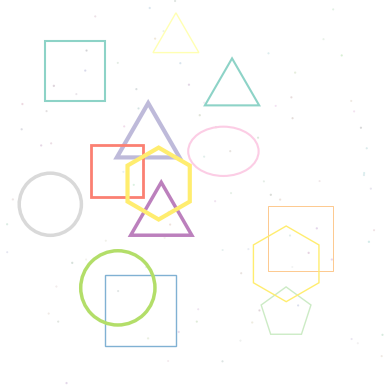[{"shape": "square", "thickness": 1.5, "radius": 0.39, "center": [0.195, 0.815]}, {"shape": "triangle", "thickness": 1.5, "radius": 0.41, "center": [0.603, 0.767]}, {"shape": "triangle", "thickness": 1, "radius": 0.34, "center": [0.457, 0.898]}, {"shape": "triangle", "thickness": 3, "radius": 0.47, "center": [0.385, 0.638]}, {"shape": "square", "thickness": 2, "radius": 0.34, "center": [0.304, 0.556]}, {"shape": "square", "thickness": 1, "radius": 0.46, "center": [0.365, 0.194]}, {"shape": "square", "thickness": 0.5, "radius": 0.42, "center": [0.781, 0.381]}, {"shape": "circle", "thickness": 2.5, "radius": 0.48, "center": [0.306, 0.252]}, {"shape": "oval", "thickness": 1.5, "radius": 0.46, "center": [0.58, 0.607]}, {"shape": "circle", "thickness": 2.5, "radius": 0.4, "center": [0.131, 0.469]}, {"shape": "triangle", "thickness": 2.5, "radius": 0.46, "center": [0.419, 0.435]}, {"shape": "pentagon", "thickness": 1, "radius": 0.34, "center": [0.743, 0.187]}, {"shape": "hexagon", "thickness": 3, "radius": 0.47, "center": [0.412, 0.523]}, {"shape": "hexagon", "thickness": 1, "radius": 0.49, "center": [0.743, 0.315]}]